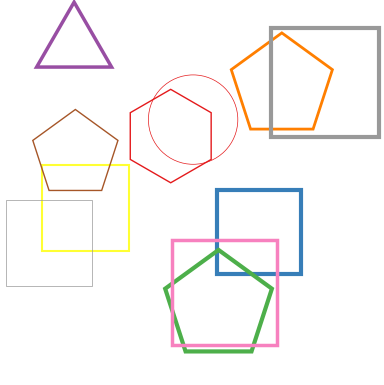[{"shape": "hexagon", "thickness": 1, "radius": 0.61, "center": [0.443, 0.647]}, {"shape": "circle", "thickness": 0.5, "radius": 0.58, "center": [0.502, 0.689]}, {"shape": "square", "thickness": 3, "radius": 0.54, "center": [0.673, 0.396]}, {"shape": "pentagon", "thickness": 3, "radius": 0.73, "center": [0.568, 0.205]}, {"shape": "triangle", "thickness": 2.5, "radius": 0.56, "center": [0.192, 0.882]}, {"shape": "pentagon", "thickness": 2, "radius": 0.69, "center": [0.732, 0.776]}, {"shape": "square", "thickness": 1.5, "radius": 0.56, "center": [0.222, 0.46]}, {"shape": "pentagon", "thickness": 1, "radius": 0.58, "center": [0.196, 0.599]}, {"shape": "square", "thickness": 2.5, "radius": 0.68, "center": [0.582, 0.241]}, {"shape": "square", "thickness": 3, "radius": 0.7, "center": [0.845, 0.785]}, {"shape": "square", "thickness": 0.5, "radius": 0.56, "center": [0.126, 0.368]}]